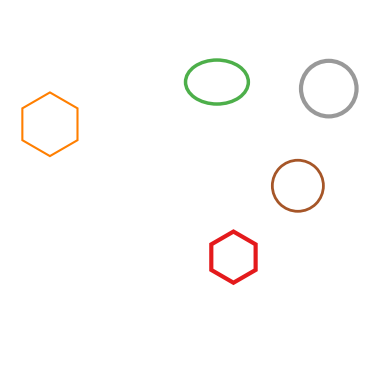[{"shape": "hexagon", "thickness": 3, "radius": 0.33, "center": [0.606, 0.332]}, {"shape": "oval", "thickness": 2.5, "radius": 0.41, "center": [0.563, 0.787]}, {"shape": "hexagon", "thickness": 1.5, "radius": 0.41, "center": [0.13, 0.677]}, {"shape": "circle", "thickness": 2, "radius": 0.33, "center": [0.774, 0.517]}, {"shape": "circle", "thickness": 3, "radius": 0.36, "center": [0.854, 0.77]}]